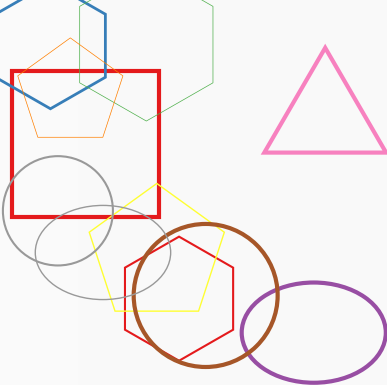[{"shape": "hexagon", "thickness": 1.5, "radius": 0.81, "center": [0.462, 0.224]}, {"shape": "square", "thickness": 3, "radius": 0.95, "center": [0.221, 0.626]}, {"shape": "hexagon", "thickness": 2, "radius": 0.82, "center": [0.13, 0.881]}, {"shape": "hexagon", "thickness": 0.5, "radius": 0.99, "center": [0.378, 0.884]}, {"shape": "oval", "thickness": 3, "radius": 0.93, "center": [0.81, 0.136]}, {"shape": "pentagon", "thickness": 0.5, "radius": 0.71, "center": [0.181, 0.759]}, {"shape": "pentagon", "thickness": 1, "radius": 0.92, "center": [0.405, 0.34]}, {"shape": "circle", "thickness": 3, "radius": 0.93, "center": [0.531, 0.233]}, {"shape": "triangle", "thickness": 3, "radius": 0.91, "center": [0.839, 0.694]}, {"shape": "circle", "thickness": 1.5, "radius": 0.71, "center": [0.149, 0.452]}, {"shape": "oval", "thickness": 1, "radius": 0.87, "center": [0.266, 0.344]}]